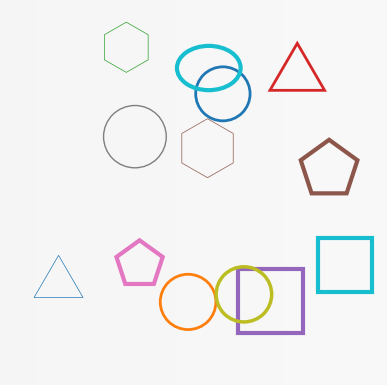[{"shape": "circle", "thickness": 2, "radius": 0.35, "center": [0.575, 0.756]}, {"shape": "triangle", "thickness": 0.5, "radius": 0.36, "center": [0.151, 0.264]}, {"shape": "circle", "thickness": 2, "radius": 0.36, "center": [0.485, 0.216]}, {"shape": "hexagon", "thickness": 0.5, "radius": 0.33, "center": [0.326, 0.877]}, {"shape": "triangle", "thickness": 2, "radius": 0.41, "center": [0.767, 0.806]}, {"shape": "square", "thickness": 3, "radius": 0.42, "center": [0.699, 0.217]}, {"shape": "pentagon", "thickness": 3, "radius": 0.38, "center": [0.849, 0.56]}, {"shape": "hexagon", "thickness": 0.5, "radius": 0.38, "center": [0.536, 0.615]}, {"shape": "pentagon", "thickness": 3, "radius": 0.31, "center": [0.36, 0.313]}, {"shape": "circle", "thickness": 1, "radius": 0.4, "center": [0.348, 0.645]}, {"shape": "circle", "thickness": 2.5, "radius": 0.36, "center": [0.629, 0.235]}, {"shape": "square", "thickness": 3, "radius": 0.35, "center": [0.891, 0.312]}, {"shape": "oval", "thickness": 3, "radius": 0.41, "center": [0.539, 0.823]}]